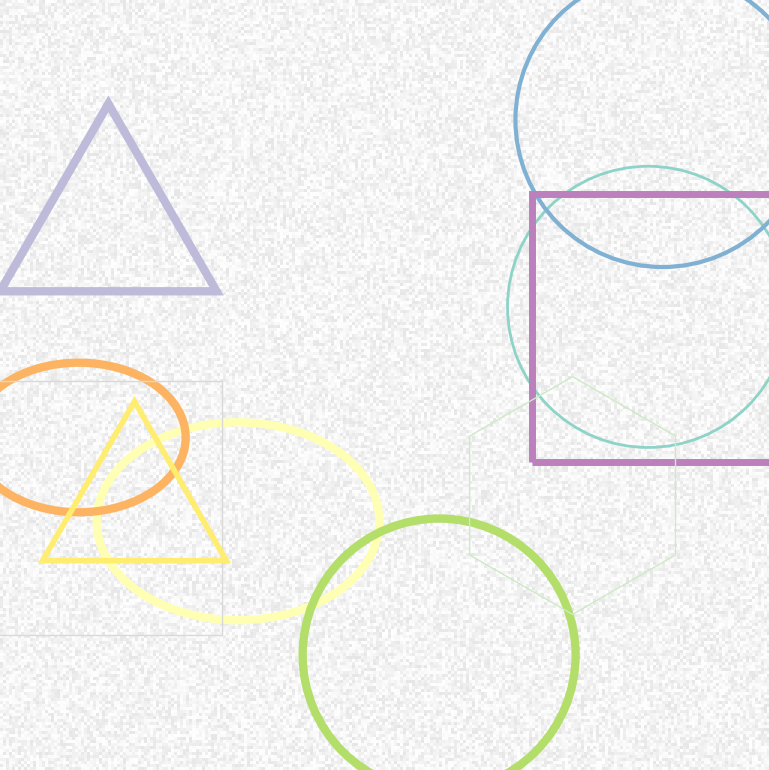[{"shape": "circle", "thickness": 1, "radius": 0.91, "center": [0.842, 0.601]}, {"shape": "oval", "thickness": 3, "radius": 0.92, "center": [0.309, 0.323]}, {"shape": "triangle", "thickness": 3, "radius": 0.81, "center": [0.141, 0.703]}, {"shape": "circle", "thickness": 1.5, "radius": 0.96, "center": [0.861, 0.844]}, {"shape": "oval", "thickness": 3, "radius": 0.69, "center": [0.102, 0.432]}, {"shape": "circle", "thickness": 3, "radius": 0.89, "center": [0.57, 0.149]}, {"shape": "square", "thickness": 0.5, "radius": 0.83, "center": [0.124, 0.34]}, {"shape": "square", "thickness": 2.5, "radius": 0.87, "center": [0.865, 0.574]}, {"shape": "hexagon", "thickness": 0.5, "radius": 0.77, "center": [0.744, 0.356]}, {"shape": "triangle", "thickness": 2, "radius": 0.69, "center": [0.175, 0.341]}]